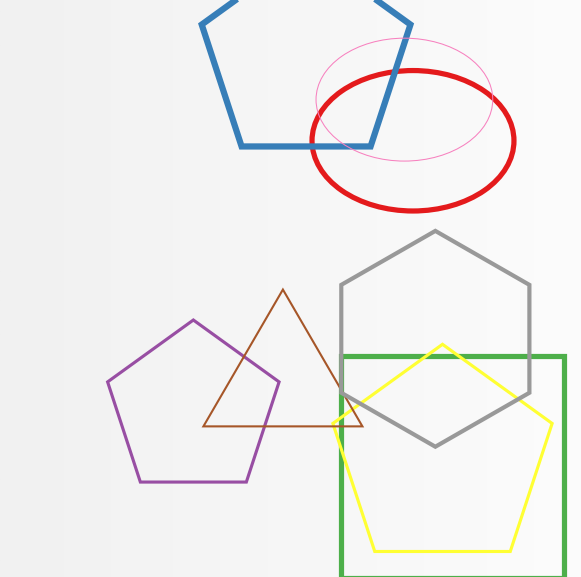[{"shape": "oval", "thickness": 2.5, "radius": 0.87, "center": [0.711, 0.755]}, {"shape": "pentagon", "thickness": 3, "radius": 0.94, "center": [0.527, 0.898]}, {"shape": "square", "thickness": 2.5, "radius": 0.96, "center": [0.778, 0.191]}, {"shape": "pentagon", "thickness": 1.5, "radius": 0.78, "center": [0.333, 0.29]}, {"shape": "pentagon", "thickness": 1.5, "radius": 0.99, "center": [0.761, 0.205]}, {"shape": "triangle", "thickness": 1, "radius": 0.79, "center": [0.487, 0.34]}, {"shape": "oval", "thickness": 0.5, "radius": 0.76, "center": [0.696, 0.827]}, {"shape": "hexagon", "thickness": 2, "radius": 0.93, "center": [0.749, 0.412]}]